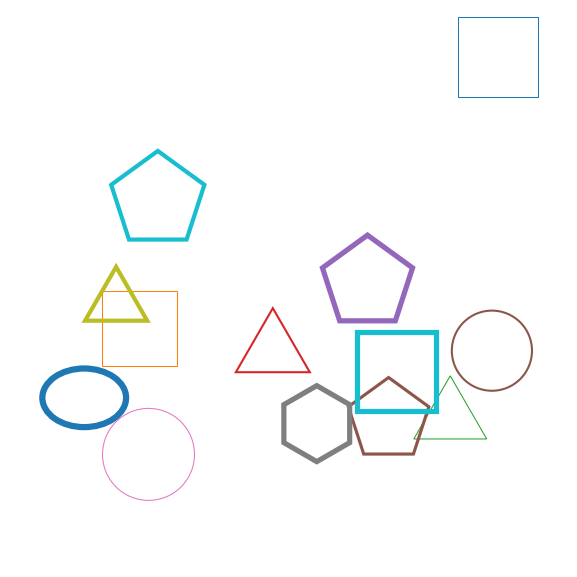[{"shape": "oval", "thickness": 3, "radius": 0.36, "center": [0.146, 0.31]}, {"shape": "square", "thickness": 0.5, "radius": 0.35, "center": [0.862, 0.9]}, {"shape": "square", "thickness": 0.5, "radius": 0.33, "center": [0.241, 0.43]}, {"shape": "triangle", "thickness": 0.5, "radius": 0.36, "center": [0.78, 0.275]}, {"shape": "triangle", "thickness": 1, "radius": 0.37, "center": [0.472, 0.392]}, {"shape": "pentagon", "thickness": 2.5, "radius": 0.41, "center": [0.636, 0.51]}, {"shape": "pentagon", "thickness": 1.5, "radius": 0.37, "center": [0.673, 0.272]}, {"shape": "circle", "thickness": 1, "radius": 0.35, "center": [0.852, 0.392]}, {"shape": "circle", "thickness": 0.5, "radius": 0.4, "center": [0.257, 0.212]}, {"shape": "hexagon", "thickness": 2.5, "radius": 0.33, "center": [0.549, 0.266]}, {"shape": "triangle", "thickness": 2, "radius": 0.31, "center": [0.201, 0.475]}, {"shape": "pentagon", "thickness": 2, "radius": 0.42, "center": [0.273, 0.653]}, {"shape": "square", "thickness": 2.5, "radius": 0.34, "center": [0.687, 0.355]}]